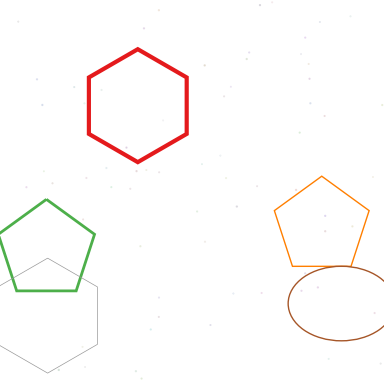[{"shape": "hexagon", "thickness": 3, "radius": 0.73, "center": [0.358, 0.726]}, {"shape": "pentagon", "thickness": 2, "radius": 0.66, "center": [0.121, 0.351]}, {"shape": "pentagon", "thickness": 1, "radius": 0.65, "center": [0.836, 0.413]}, {"shape": "oval", "thickness": 1, "radius": 0.69, "center": [0.887, 0.212]}, {"shape": "hexagon", "thickness": 0.5, "radius": 0.75, "center": [0.124, 0.18]}]